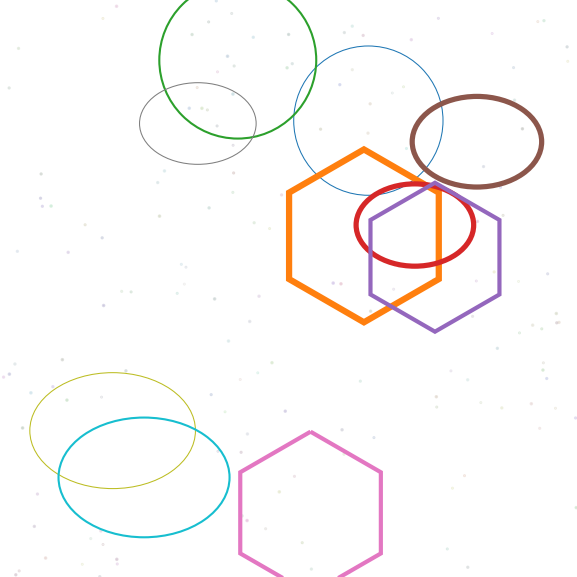[{"shape": "circle", "thickness": 0.5, "radius": 0.65, "center": [0.638, 0.79]}, {"shape": "hexagon", "thickness": 3, "radius": 0.75, "center": [0.63, 0.591]}, {"shape": "circle", "thickness": 1, "radius": 0.68, "center": [0.412, 0.895]}, {"shape": "oval", "thickness": 2.5, "radius": 0.51, "center": [0.718, 0.609]}, {"shape": "hexagon", "thickness": 2, "radius": 0.64, "center": [0.753, 0.554]}, {"shape": "oval", "thickness": 2.5, "radius": 0.56, "center": [0.826, 0.754]}, {"shape": "hexagon", "thickness": 2, "radius": 0.7, "center": [0.538, 0.111]}, {"shape": "oval", "thickness": 0.5, "radius": 0.5, "center": [0.343, 0.785]}, {"shape": "oval", "thickness": 0.5, "radius": 0.72, "center": [0.195, 0.253]}, {"shape": "oval", "thickness": 1, "radius": 0.74, "center": [0.249, 0.172]}]